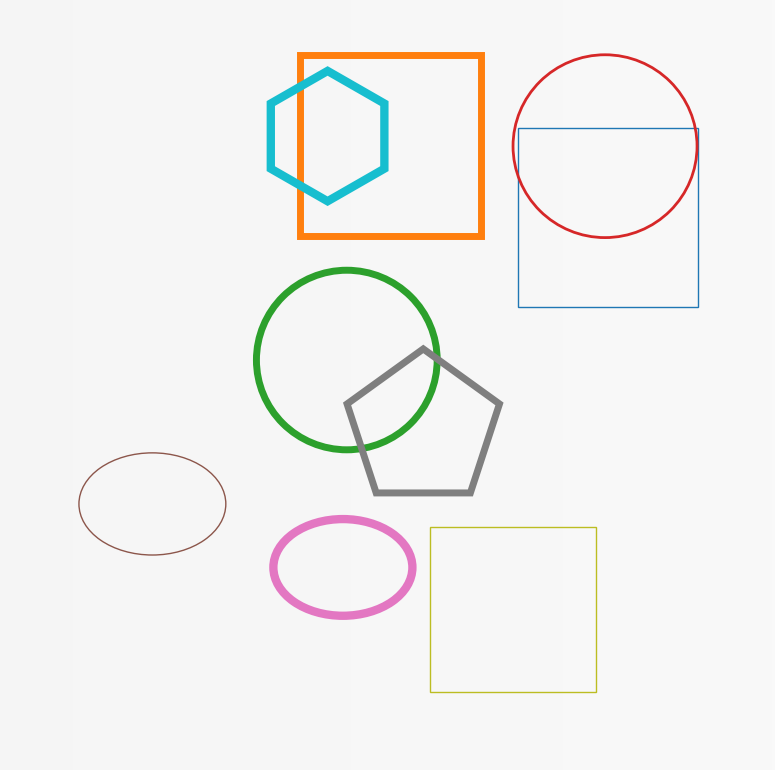[{"shape": "square", "thickness": 0.5, "radius": 0.58, "center": [0.785, 0.717]}, {"shape": "square", "thickness": 2.5, "radius": 0.59, "center": [0.504, 0.811]}, {"shape": "circle", "thickness": 2.5, "radius": 0.58, "center": [0.447, 0.532]}, {"shape": "circle", "thickness": 1, "radius": 0.59, "center": [0.781, 0.81]}, {"shape": "oval", "thickness": 0.5, "radius": 0.47, "center": [0.197, 0.346]}, {"shape": "oval", "thickness": 3, "radius": 0.45, "center": [0.442, 0.263]}, {"shape": "pentagon", "thickness": 2.5, "radius": 0.52, "center": [0.546, 0.443]}, {"shape": "square", "thickness": 0.5, "radius": 0.54, "center": [0.662, 0.208]}, {"shape": "hexagon", "thickness": 3, "radius": 0.42, "center": [0.423, 0.823]}]